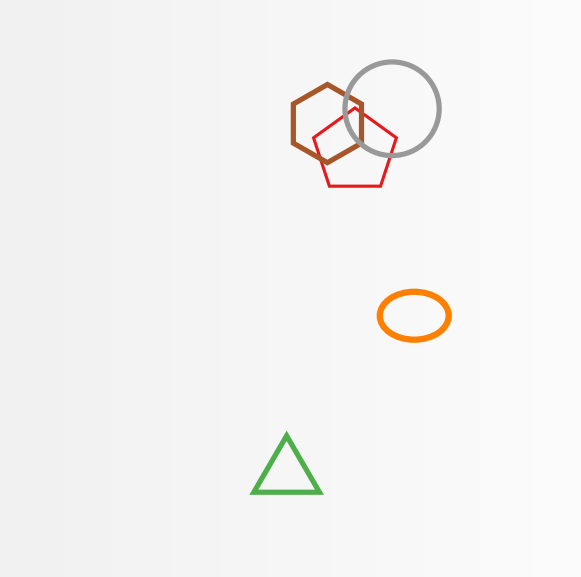[{"shape": "pentagon", "thickness": 1.5, "radius": 0.37, "center": [0.611, 0.737]}, {"shape": "triangle", "thickness": 2.5, "radius": 0.33, "center": [0.493, 0.179]}, {"shape": "oval", "thickness": 3, "radius": 0.3, "center": [0.713, 0.452]}, {"shape": "hexagon", "thickness": 2.5, "radius": 0.34, "center": [0.563, 0.785]}, {"shape": "circle", "thickness": 2.5, "radius": 0.41, "center": [0.675, 0.811]}]